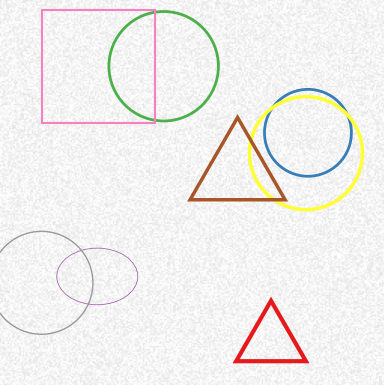[{"shape": "triangle", "thickness": 3, "radius": 0.52, "center": [0.704, 0.114]}, {"shape": "circle", "thickness": 2, "radius": 0.56, "center": [0.8, 0.655]}, {"shape": "circle", "thickness": 2, "radius": 0.71, "center": [0.425, 0.828]}, {"shape": "oval", "thickness": 0.5, "radius": 0.53, "center": [0.253, 0.282]}, {"shape": "circle", "thickness": 2.5, "radius": 0.73, "center": [0.795, 0.602]}, {"shape": "triangle", "thickness": 2.5, "radius": 0.71, "center": [0.617, 0.552]}, {"shape": "square", "thickness": 1.5, "radius": 0.73, "center": [0.255, 0.827]}, {"shape": "circle", "thickness": 1, "radius": 0.67, "center": [0.108, 0.265]}]